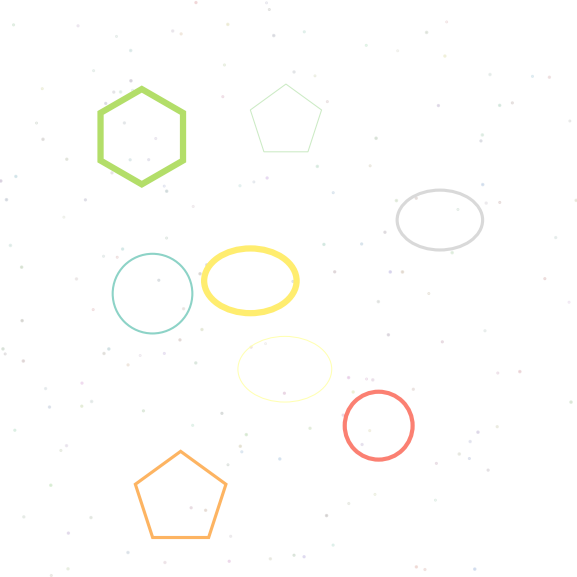[{"shape": "circle", "thickness": 1, "radius": 0.34, "center": [0.264, 0.491]}, {"shape": "oval", "thickness": 0.5, "radius": 0.41, "center": [0.493, 0.36]}, {"shape": "circle", "thickness": 2, "radius": 0.29, "center": [0.656, 0.262]}, {"shape": "pentagon", "thickness": 1.5, "radius": 0.41, "center": [0.313, 0.135]}, {"shape": "hexagon", "thickness": 3, "radius": 0.41, "center": [0.246, 0.762]}, {"shape": "oval", "thickness": 1.5, "radius": 0.37, "center": [0.762, 0.618]}, {"shape": "pentagon", "thickness": 0.5, "radius": 0.32, "center": [0.495, 0.789]}, {"shape": "oval", "thickness": 3, "radius": 0.4, "center": [0.434, 0.513]}]